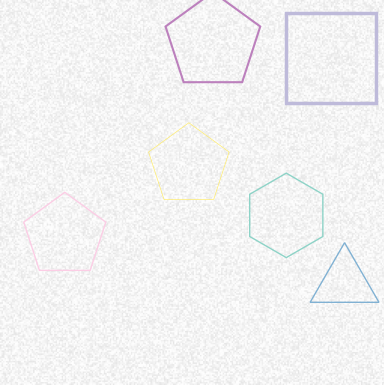[{"shape": "hexagon", "thickness": 1, "radius": 0.55, "center": [0.744, 0.441]}, {"shape": "square", "thickness": 2.5, "radius": 0.58, "center": [0.861, 0.85]}, {"shape": "triangle", "thickness": 1, "radius": 0.52, "center": [0.895, 0.266]}, {"shape": "pentagon", "thickness": 1, "radius": 0.56, "center": [0.168, 0.388]}, {"shape": "pentagon", "thickness": 1.5, "radius": 0.65, "center": [0.553, 0.891]}, {"shape": "pentagon", "thickness": 0.5, "radius": 0.55, "center": [0.49, 0.571]}]